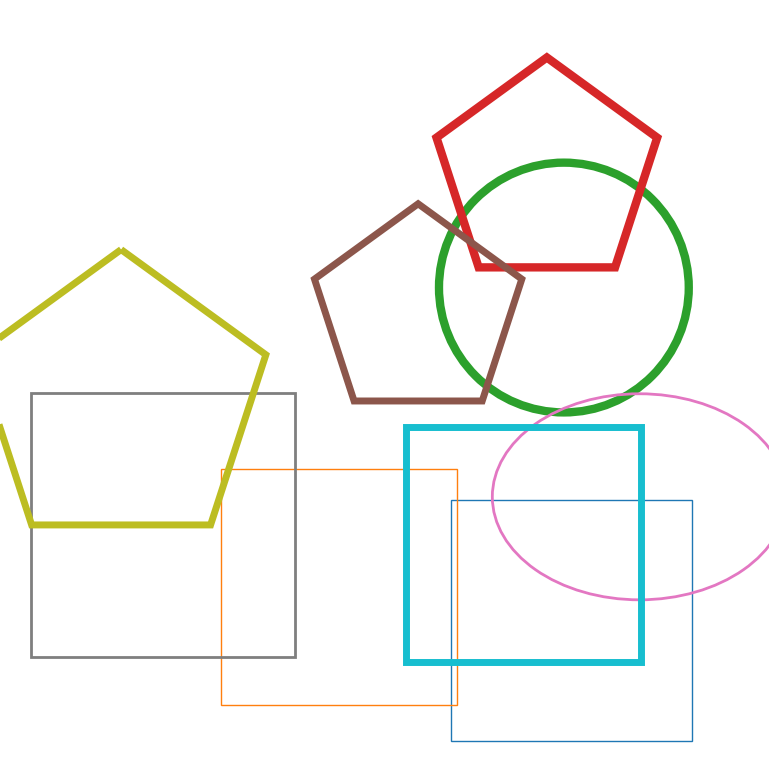[{"shape": "square", "thickness": 0.5, "radius": 0.78, "center": [0.742, 0.194]}, {"shape": "square", "thickness": 0.5, "radius": 0.77, "center": [0.44, 0.238]}, {"shape": "circle", "thickness": 3, "radius": 0.81, "center": [0.732, 0.627]}, {"shape": "pentagon", "thickness": 3, "radius": 0.75, "center": [0.71, 0.775]}, {"shape": "pentagon", "thickness": 2.5, "radius": 0.71, "center": [0.543, 0.594]}, {"shape": "oval", "thickness": 1, "radius": 0.96, "center": [0.831, 0.355]}, {"shape": "square", "thickness": 1, "radius": 0.86, "center": [0.212, 0.318]}, {"shape": "pentagon", "thickness": 2.5, "radius": 0.99, "center": [0.157, 0.478]}, {"shape": "square", "thickness": 2.5, "radius": 0.76, "center": [0.68, 0.293]}]